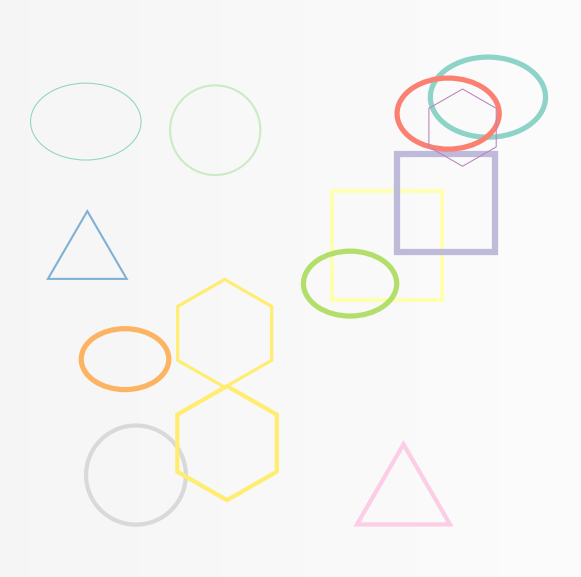[{"shape": "oval", "thickness": 2.5, "radius": 0.5, "center": [0.839, 0.831]}, {"shape": "oval", "thickness": 0.5, "radius": 0.48, "center": [0.148, 0.789]}, {"shape": "square", "thickness": 2, "radius": 0.47, "center": [0.666, 0.574]}, {"shape": "square", "thickness": 3, "radius": 0.42, "center": [0.767, 0.647]}, {"shape": "oval", "thickness": 2.5, "radius": 0.44, "center": [0.771, 0.802]}, {"shape": "triangle", "thickness": 1, "radius": 0.39, "center": [0.15, 0.555]}, {"shape": "oval", "thickness": 2.5, "radius": 0.38, "center": [0.215, 0.377]}, {"shape": "oval", "thickness": 2.5, "radius": 0.4, "center": [0.602, 0.508]}, {"shape": "triangle", "thickness": 2, "radius": 0.46, "center": [0.694, 0.137]}, {"shape": "circle", "thickness": 2, "radius": 0.43, "center": [0.234, 0.177]}, {"shape": "hexagon", "thickness": 0.5, "radius": 0.33, "center": [0.796, 0.778]}, {"shape": "circle", "thickness": 1, "radius": 0.39, "center": [0.37, 0.774]}, {"shape": "hexagon", "thickness": 1.5, "radius": 0.47, "center": [0.387, 0.422]}, {"shape": "hexagon", "thickness": 2, "radius": 0.49, "center": [0.391, 0.232]}]